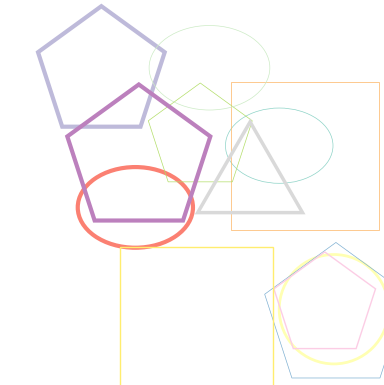[{"shape": "oval", "thickness": 0.5, "radius": 0.7, "center": [0.725, 0.622]}, {"shape": "circle", "thickness": 2, "radius": 0.71, "center": [0.867, 0.197]}, {"shape": "pentagon", "thickness": 3, "radius": 0.87, "center": [0.263, 0.811]}, {"shape": "oval", "thickness": 3, "radius": 0.75, "center": [0.352, 0.461]}, {"shape": "pentagon", "thickness": 0.5, "radius": 0.97, "center": [0.873, 0.176]}, {"shape": "square", "thickness": 0.5, "radius": 0.96, "center": [0.792, 0.595]}, {"shape": "pentagon", "thickness": 0.5, "radius": 0.71, "center": [0.52, 0.642]}, {"shape": "pentagon", "thickness": 1, "radius": 0.69, "center": [0.843, 0.207]}, {"shape": "triangle", "thickness": 2.5, "radius": 0.79, "center": [0.65, 0.526]}, {"shape": "pentagon", "thickness": 3, "radius": 0.98, "center": [0.361, 0.585]}, {"shape": "oval", "thickness": 0.5, "radius": 0.78, "center": [0.544, 0.824]}, {"shape": "square", "thickness": 1, "radius": 0.99, "center": [0.511, 0.159]}]